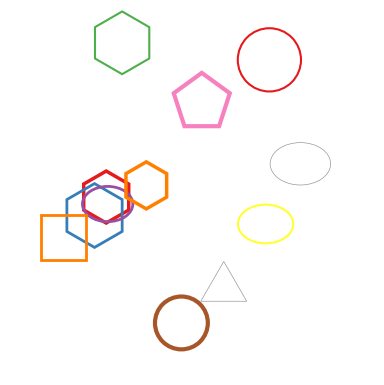[{"shape": "circle", "thickness": 1.5, "radius": 0.41, "center": [0.7, 0.845]}, {"shape": "hexagon", "thickness": 2.5, "radius": 0.34, "center": [0.276, 0.488]}, {"shape": "hexagon", "thickness": 2, "radius": 0.41, "center": [0.246, 0.44]}, {"shape": "hexagon", "thickness": 1.5, "radius": 0.41, "center": [0.317, 0.889]}, {"shape": "oval", "thickness": 2, "radius": 0.33, "center": [0.28, 0.47]}, {"shape": "hexagon", "thickness": 2.5, "radius": 0.31, "center": [0.38, 0.518]}, {"shape": "square", "thickness": 2, "radius": 0.29, "center": [0.164, 0.384]}, {"shape": "oval", "thickness": 1.5, "radius": 0.36, "center": [0.69, 0.418]}, {"shape": "circle", "thickness": 3, "radius": 0.34, "center": [0.471, 0.161]}, {"shape": "pentagon", "thickness": 3, "radius": 0.38, "center": [0.524, 0.734]}, {"shape": "oval", "thickness": 0.5, "radius": 0.39, "center": [0.78, 0.575]}, {"shape": "triangle", "thickness": 0.5, "radius": 0.34, "center": [0.581, 0.252]}]